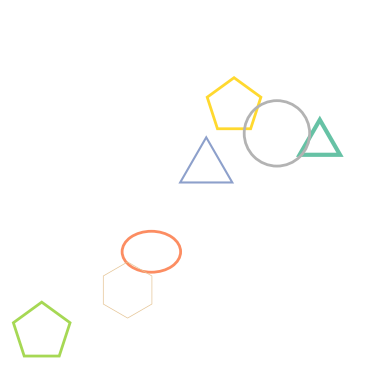[{"shape": "triangle", "thickness": 3, "radius": 0.3, "center": [0.831, 0.628]}, {"shape": "oval", "thickness": 2, "radius": 0.38, "center": [0.393, 0.346]}, {"shape": "triangle", "thickness": 1.5, "radius": 0.39, "center": [0.536, 0.565]}, {"shape": "pentagon", "thickness": 2, "radius": 0.39, "center": [0.108, 0.138]}, {"shape": "pentagon", "thickness": 2, "radius": 0.37, "center": [0.608, 0.725]}, {"shape": "hexagon", "thickness": 0.5, "radius": 0.36, "center": [0.331, 0.247]}, {"shape": "circle", "thickness": 2, "radius": 0.43, "center": [0.719, 0.654]}]